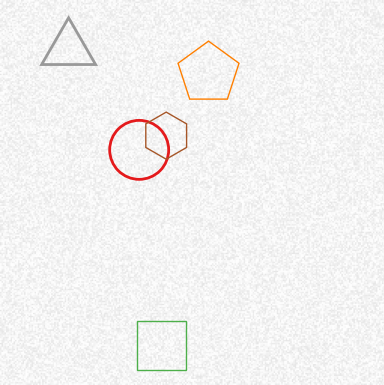[{"shape": "circle", "thickness": 2, "radius": 0.38, "center": [0.361, 0.611]}, {"shape": "square", "thickness": 1, "radius": 0.32, "center": [0.419, 0.102]}, {"shape": "pentagon", "thickness": 1, "radius": 0.42, "center": [0.542, 0.81]}, {"shape": "hexagon", "thickness": 1, "radius": 0.31, "center": [0.432, 0.648]}, {"shape": "triangle", "thickness": 2, "radius": 0.4, "center": [0.178, 0.873]}]